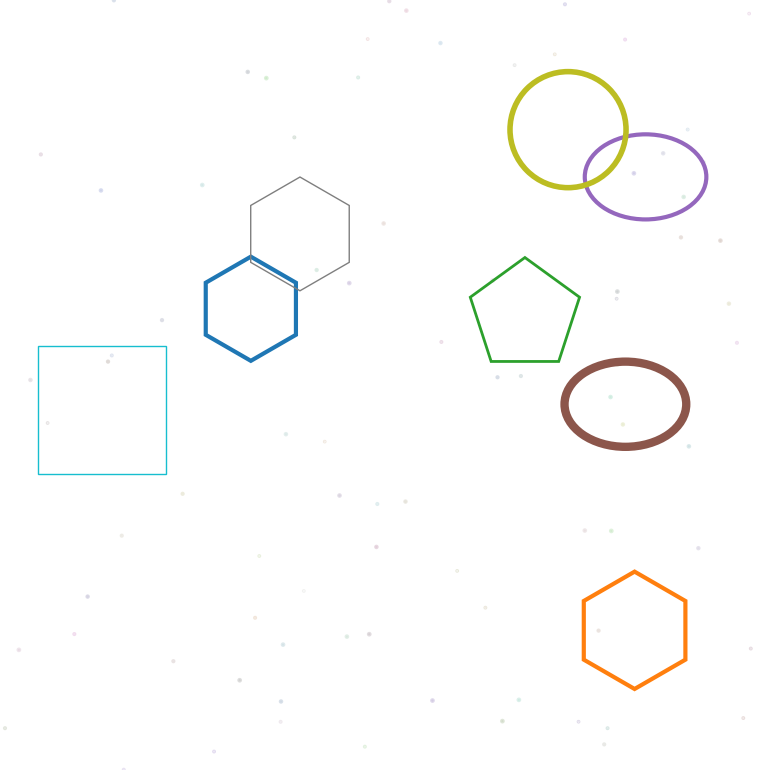[{"shape": "hexagon", "thickness": 1.5, "radius": 0.34, "center": [0.326, 0.599]}, {"shape": "hexagon", "thickness": 1.5, "radius": 0.38, "center": [0.824, 0.181]}, {"shape": "pentagon", "thickness": 1, "radius": 0.37, "center": [0.682, 0.591]}, {"shape": "oval", "thickness": 1.5, "radius": 0.39, "center": [0.838, 0.77]}, {"shape": "oval", "thickness": 3, "radius": 0.4, "center": [0.812, 0.475]}, {"shape": "hexagon", "thickness": 0.5, "radius": 0.37, "center": [0.39, 0.696]}, {"shape": "circle", "thickness": 2, "radius": 0.38, "center": [0.738, 0.832]}, {"shape": "square", "thickness": 0.5, "radius": 0.41, "center": [0.132, 0.467]}]